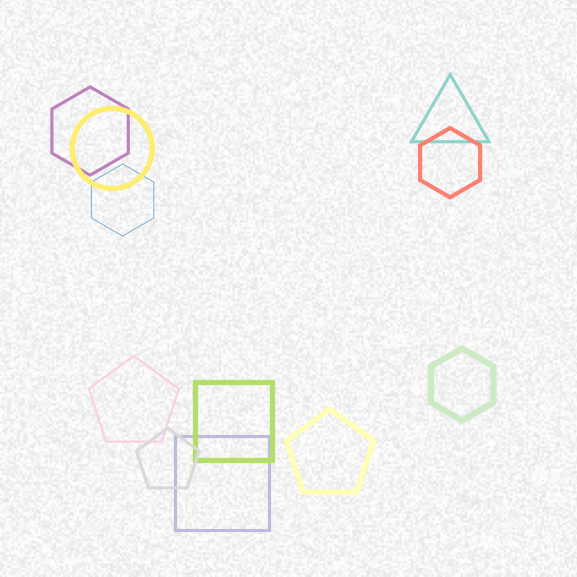[{"shape": "triangle", "thickness": 1.5, "radius": 0.39, "center": [0.78, 0.793]}, {"shape": "pentagon", "thickness": 2.5, "radius": 0.4, "center": [0.571, 0.211]}, {"shape": "square", "thickness": 1.5, "radius": 0.41, "center": [0.385, 0.163]}, {"shape": "hexagon", "thickness": 2, "radius": 0.3, "center": [0.779, 0.717]}, {"shape": "hexagon", "thickness": 0.5, "radius": 0.31, "center": [0.212, 0.653]}, {"shape": "square", "thickness": 2.5, "radius": 0.33, "center": [0.404, 0.27]}, {"shape": "pentagon", "thickness": 1, "radius": 0.41, "center": [0.232, 0.301]}, {"shape": "pentagon", "thickness": 1.5, "radius": 0.29, "center": [0.291, 0.201]}, {"shape": "hexagon", "thickness": 1.5, "radius": 0.38, "center": [0.156, 0.772]}, {"shape": "hexagon", "thickness": 3, "radius": 0.31, "center": [0.8, 0.333]}, {"shape": "circle", "thickness": 2.5, "radius": 0.35, "center": [0.194, 0.742]}]